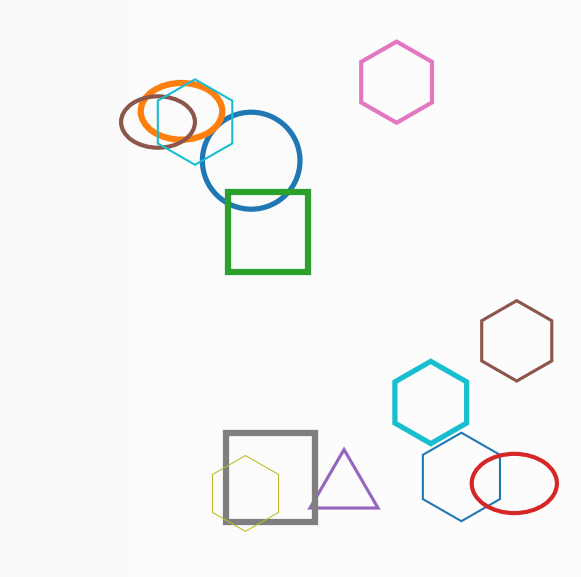[{"shape": "circle", "thickness": 2.5, "radius": 0.42, "center": [0.432, 0.721]}, {"shape": "hexagon", "thickness": 1, "radius": 0.38, "center": [0.794, 0.173]}, {"shape": "oval", "thickness": 3, "radius": 0.35, "center": [0.312, 0.806]}, {"shape": "square", "thickness": 3, "radius": 0.34, "center": [0.46, 0.597]}, {"shape": "oval", "thickness": 2, "radius": 0.37, "center": [0.885, 0.162]}, {"shape": "triangle", "thickness": 1.5, "radius": 0.34, "center": [0.592, 0.153]}, {"shape": "hexagon", "thickness": 1.5, "radius": 0.35, "center": [0.889, 0.409]}, {"shape": "oval", "thickness": 2, "radius": 0.32, "center": [0.272, 0.788]}, {"shape": "hexagon", "thickness": 2, "radius": 0.35, "center": [0.682, 0.857]}, {"shape": "square", "thickness": 3, "radius": 0.38, "center": [0.465, 0.172]}, {"shape": "hexagon", "thickness": 0.5, "radius": 0.33, "center": [0.422, 0.145]}, {"shape": "hexagon", "thickness": 2.5, "radius": 0.36, "center": [0.741, 0.302]}, {"shape": "hexagon", "thickness": 1, "radius": 0.37, "center": [0.336, 0.788]}]